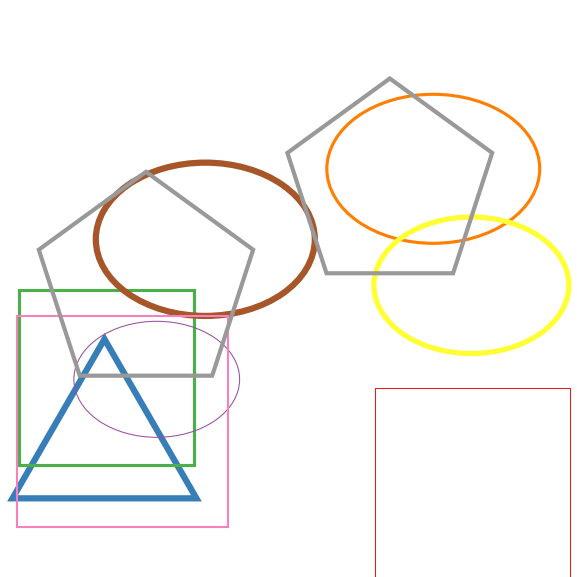[{"shape": "square", "thickness": 0.5, "radius": 0.84, "center": [0.818, 0.158]}, {"shape": "triangle", "thickness": 3, "radius": 0.92, "center": [0.181, 0.228]}, {"shape": "square", "thickness": 1.5, "radius": 0.76, "center": [0.185, 0.346]}, {"shape": "oval", "thickness": 0.5, "radius": 0.72, "center": [0.271, 0.342]}, {"shape": "oval", "thickness": 1.5, "radius": 0.92, "center": [0.75, 0.707]}, {"shape": "oval", "thickness": 2.5, "radius": 0.84, "center": [0.816, 0.505]}, {"shape": "oval", "thickness": 3, "radius": 0.95, "center": [0.356, 0.585]}, {"shape": "square", "thickness": 1, "radius": 0.92, "center": [0.212, 0.269]}, {"shape": "pentagon", "thickness": 2, "radius": 0.98, "center": [0.253, 0.506]}, {"shape": "pentagon", "thickness": 2, "radius": 0.93, "center": [0.675, 0.677]}]